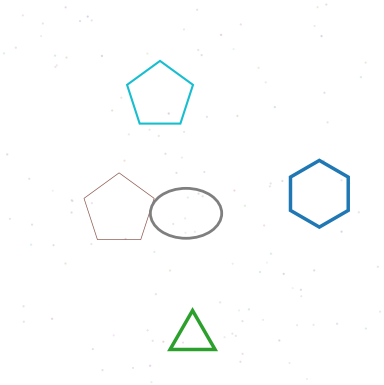[{"shape": "hexagon", "thickness": 2.5, "radius": 0.43, "center": [0.829, 0.497]}, {"shape": "triangle", "thickness": 2.5, "radius": 0.34, "center": [0.5, 0.126]}, {"shape": "pentagon", "thickness": 0.5, "radius": 0.48, "center": [0.309, 0.455]}, {"shape": "oval", "thickness": 2, "radius": 0.46, "center": [0.483, 0.446]}, {"shape": "pentagon", "thickness": 1.5, "radius": 0.45, "center": [0.416, 0.752]}]